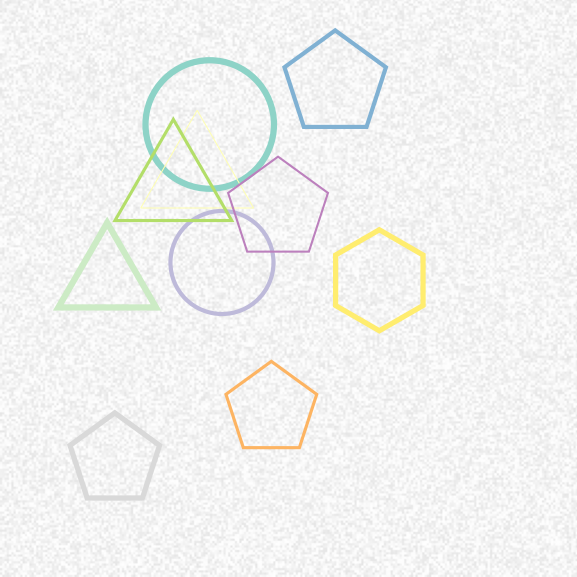[{"shape": "circle", "thickness": 3, "radius": 0.56, "center": [0.363, 0.784]}, {"shape": "triangle", "thickness": 0.5, "radius": 0.56, "center": [0.341, 0.695]}, {"shape": "circle", "thickness": 2, "radius": 0.45, "center": [0.384, 0.545]}, {"shape": "pentagon", "thickness": 2, "radius": 0.46, "center": [0.58, 0.854]}, {"shape": "pentagon", "thickness": 1.5, "radius": 0.41, "center": [0.47, 0.291]}, {"shape": "triangle", "thickness": 1.5, "radius": 0.58, "center": [0.3, 0.676]}, {"shape": "pentagon", "thickness": 2.5, "radius": 0.41, "center": [0.199, 0.203]}, {"shape": "pentagon", "thickness": 1, "radius": 0.45, "center": [0.481, 0.637]}, {"shape": "triangle", "thickness": 3, "radius": 0.49, "center": [0.186, 0.516]}, {"shape": "hexagon", "thickness": 2.5, "radius": 0.44, "center": [0.657, 0.514]}]